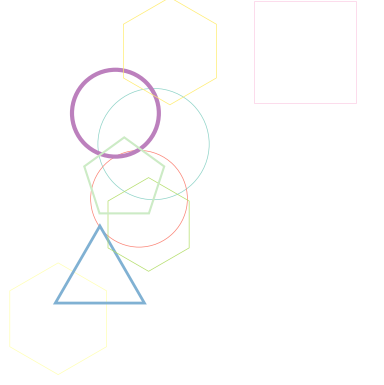[{"shape": "circle", "thickness": 0.5, "radius": 0.72, "center": [0.399, 0.626]}, {"shape": "hexagon", "thickness": 0.5, "radius": 0.73, "center": [0.151, 0.172]}, {"shape": "circle", "thickness": 0.5, "radius": 0.63, "center": [0.361, 0.484]}, {"shape": "triangle", "thickness": 2, "radius": 0.67, "center": [0.259, 0.28]}, {"shape": "hexagon", "thickness": 0.5, "radius": 0.61, "center": [0.386, 0.417]}, {"shape": "square", "thickness": 0.5, "radius": 0.66, "center": [0.793, 0.865]}, {"shape": "circle", "thickness": 3, "radius": 0.56, "center": [0.3, 0.706]}, {"shape": "pentagon", "thickness": 1.5, "radius": 0.55, "center": [0.323, 0.534]}, {"shape": "hexagon", "thickness": 0.5, "radius": 0.7, "center": [0.441, 0.867]}]